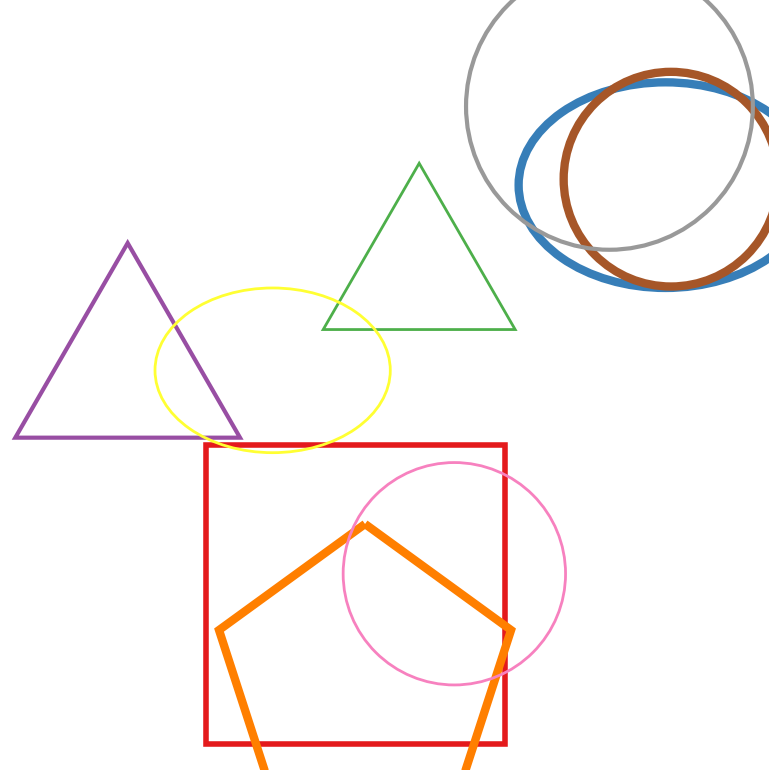[{"shape": "square", "thickness": 2, "radius": 0.97, "center": [0.462, 0.227]}, {"shape": "oval", "thickness": 3, "radius": 0.95, "center": [0.864, 0.76]}, {"shape": "triangle", "thickness": 1, "radius": 0.72, "center": [0.544, 0.644]}, {"shape": "triangle", "thickness": 1.5, "radius": 0.84, "center": [0.166, 0.516]}, {"shape": "pentagon", "thickness": 3, "radius": 1.0, "center": [0.474, 0.12]}, {"shape": "oval", "thickness": 1, "radius": 0.76, "center": [0.354, 0.519]}, {"shape": "circle", "thickness": 3, "radius": 0.7, "center": [0.871, 0.767]}, {"shape": "circle", "thickness": 1, "radius": 0.72, "center": [0.59, 0.255]}, {"shape": "circle", "thickness": 1.5, "radius": 0.93, "center": [0.791, 0.862]}]